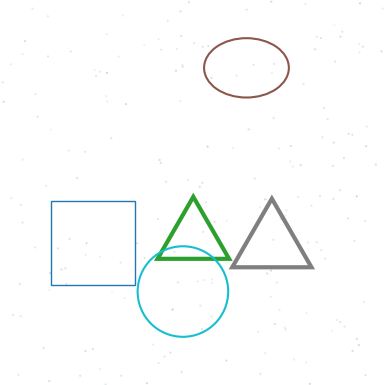[{"shape": "square", "thickness": 1, "radius": 0.54, "center": [0.242, 0.368]}, {"shape": "triangle", "thickness": 3, "radius": 0.54, "center": [0.502, 0.381]}, {"shape": "oval", "thickness": 1.5, "radius": 0.55, "center": [0.64, 0.824]}, {"shape": "triangle", "thickness": 3, "radius": 0.59, "center": [0.706, 0.365]}, {"shape": "circle", "thickness": 1.5, "radius": 0.59, "center": [0.475, 0.243]}]